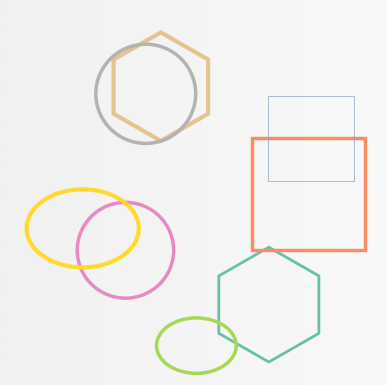[{"shape": "hexagon", "thickness": 2, "radius": 0.75, "center": [0.694, 0.209]}, {"shape": "square", "thickness": 2.5, "radius": 0.73, "center": [0.795, 0.496]}, {"shape": "square", "thickness": 0.5, "radius": 0.55, "center": [0.802, 0.64]}, {"shape": "circle", "thickness": 2.5, "radius": 0.62, "center": [0.324, 0.35]}, {"shape": "oval", "thickness": 2.5, "radius": 0.51, "center": [0.507, 0.102]}, {"shape": "oval", "thickness": 3, "radius": 0.72, "center": [0.213, 0.407]}, {"shape": "hexagon", "thickness": 3, "radius": 0.7, "center": [0.415, 0.775]}, {"shape": "circle", "thickness": 2.5, "radius": 0.64, "center": [0.376, 0.756]}]